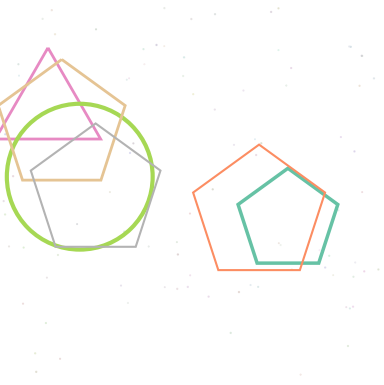[{"shape": "pentagon", "thickness": 2.5, "radius": 0.68, "center": [0.748, 0.427]}, {"shape": "pentagon", "thickness": 1.5, "radius": 0.9, "center": [0.673, 0.444]}, {"shape": "triangle", "thickness": 2, "radius": 0.79, "center": [0.125, 0.718]}, {"shape": "circle", "thickness": 3, "radius": 0.95, "center": [0.207, 0.541]}, {"shape": "pentagon", "thickness": 2, "radius": 0.87, "center": [0.16, 0.672]}, {"shape": "pentagon", "thickness": 1.5, "radius": 0.89, "center": [0.248, 0.502]}]